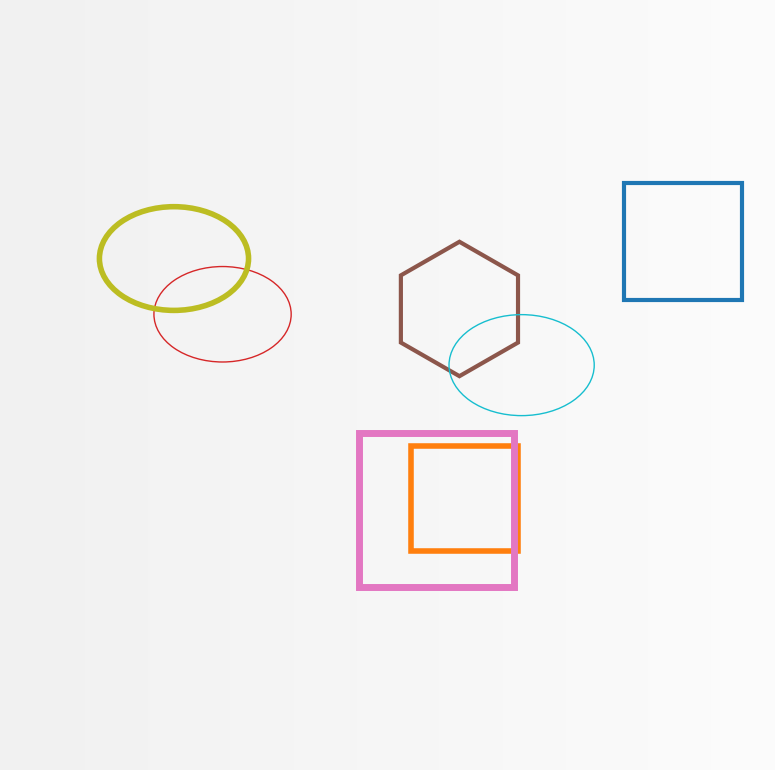[{"shape": "square", "thickness": 1.5, "radius": 0.38, "center": [0.882, 0.686]}, {"shape": "square", "thickness": 2, "radius": 0.34, "center": [0.6, 0.353]}, {"shape": "oval", "thickness": 0.5, "radius": 0.44, "center": [0.287, 0.592]}, {"shape": "hexagon", "thickness": 1.5, "radius": 0.44, "center": [0.593, 0.599]}, {"shape": "square", "thickness": 2.5, "radius": 0.5, "center": [0.564, 0.338]}, {"shape": "oval", "thickness": 2, "radius": 0.48, "center": [0.224, 0.664]}, {"shape": "oval", "thickness": 0.5, "radius": 0.47, "center": [0.673, 0.526]}]